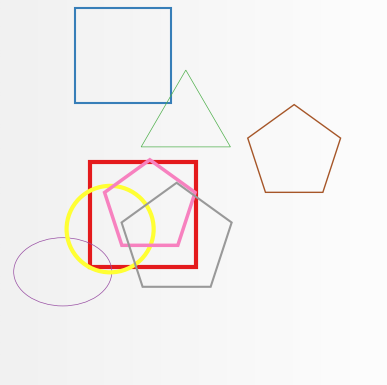[{"shape": "square", "thickness": 3, "radius": 0.69, "center": [0.369, 0.443]}, {"shape": "square", "thickness": 1.5, "radius": 0.62, "center": [0.318, 0.856]}, {"shape": "triangle", "thickness": 0.5, "radius": 0.67, "center": [0.479, 0.685]}, {"shape": "oval", "thickness": 0.5, "radius": 0.63, "center": [0.162, 0.294]}, {"shape": "circle", "thickness": 3, "radius": 0.56, "center": [0.284, 0.405]}, {"shape": "pentagon", "thickness": 1, "radius": 0.63, "center": [0.759, 0.602]}, {"shape": "pentagon", "thickness": 2.5, "radius": 0.61, "center": [0.387, 0.462]}, {"shape": "pentagon", "thickness": 1.5, "radius": 0.75, "center": [0.456, 0.376]}]